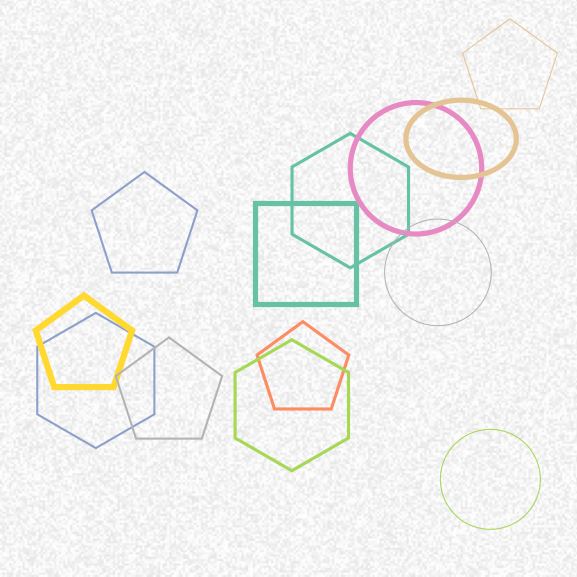[{"shape": "hexagon", "thickness": 1.5, "radius": 0.58, "center": [0.607, 0.652]}, {"shape": "square", "thickness": 2.5, "radius": 0.44, "center": [0.529, 0.56]}, {"shape": "pentagon", "thickness": 1.5, "radius": 0.42, "center": [0.524, 0.359]}, {"shape": "pentagon", "thickness": 1, "radius": 0.48, "center": [0.25, 0.605]}, {"shape": "hexagon", "thickness": 1, "radius": 0.59, "center": [0.166, 0.34]}, {"shape": "circle", "thickness": 2.5, "radius": 0.57, "center": [0.72, 0.708]}, {"shape": "hexagon", "thickness": 1.5, "radius": 0.57, "center": [0.505, 0.297]}, {"shape": "circle", "thickness": 0.5, "radius": 0.43, "center": [0.849, 0.169]}, {"shape": "pentagon", "thickness": 3, "radius": 0.44, "center": [0.145, 0.4]}, {"shape": "oval", "thickness": 2.5, "radius": 0.48, "center": [0.798, 0.759]}, {"shape": "pentagon", "thickness": 0.5, "radius": 0.43, "center": [0.883, 0.88]}, {"shape": "circle", "thickness": 0.5, "radius": 0.46, "center": [0.758, 0.527]}, {"shape": "pentagon", "thickness": 1, "radius": 0.48, "center": [0.293, 0.318]}]